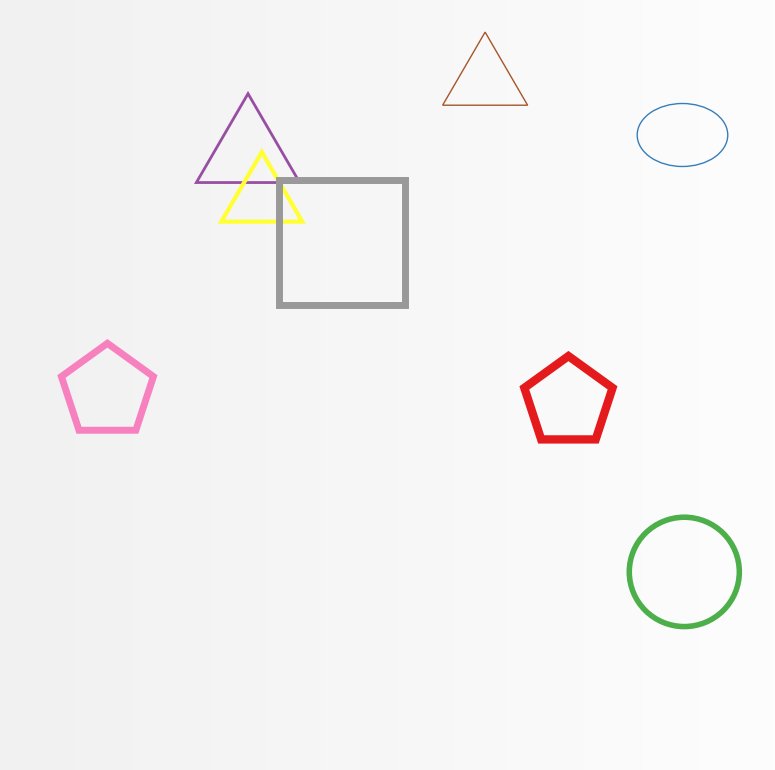[{"shape": "pentagon", "thickness": 3, "radius": 0.3, "center": [0.733, 0.478]}, {"shape": "oval", "thickness": 0.5, "radius": 0.29, "center": [0.881, 0.825]}, {"shape": "circle", "thickness": 2, "radius": 0.35, "center": [0.883, 0.257]}, {"shape": "triangle", "thickness": 1, "radius": 0.38, "center": [0.32, 0.801]}, {"shape": "triangle", "thickness": 1.5, "radius": 0.3, "center": [0.338, 0.742]}, {"shape": "triangle", "thickness": 0.5, "radius": 0.32, "center": [0.626, 0.895]}, {"shape": "pentagon", "thickness": 2.5, "radius": 0.31, "center": [0.139, 0.492]}, {"shape": "square", "thickness": 2.5, "radius": 0.41, "center": [0.441, 0.686]}]